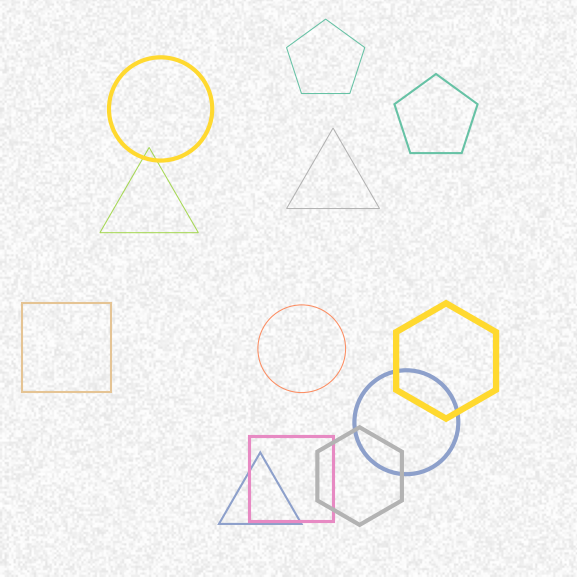[{"shape": "pentagon", "thickness": 0.5, "radius": 0.36, "center": [0.564, 0.895]}, {"shape": "pentagon", "thickness": 1, "radius": 0.38, "center": [0.755, 0.795]}, {"shape": "circle", "thickness": 0.5, "radius": 0.38, "center": [0.522, 0.395]}, {"shape": "triangle", "thickness": 1, "radius": 0.41, "center": [0.451, 0.133]}, {"shape": "circle", "thickness": 2, "radius": 0.45, "center": [0.704, 0.268]}, {"shape": "square", "thickness": 1.5, "radius": 0.37, "center": [0.504, 0.171]}, {"shape": "triangle", "thickness": 0.5, "radius": 0.49, "center": [0.258, 0.645]}, {"shape": "circle", "thickness": 2, "radius": 0.45, "center": [0.278, 0.81]}, {"shape": "hexagon", "thickness": 3, "radius": 0.5, "center": [0.772, 0.374]}, {"shape": "square", "thickness": 1, "radius": 0.38, "center": [0.115, 0.397]}, {"shape": "triangle", "thickness": 0.5, "radius": 0.46, "center": [0.577, 0.685]}, {"shape": "hexagon", "thickness": 2, "radius": 0.42, "center": [0.623, 0.175]}]